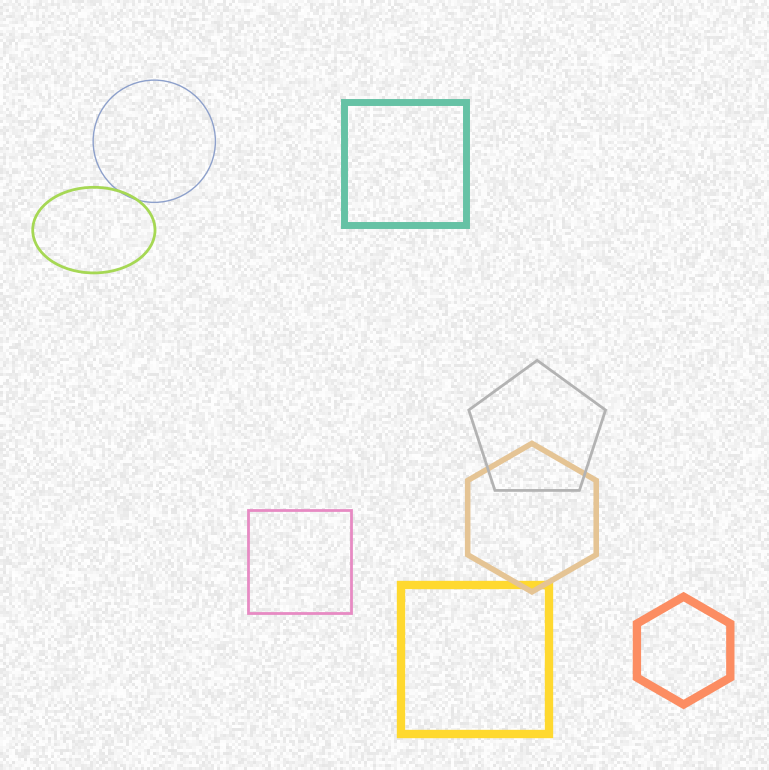[{"shape": "square", "thickness": 2.5, "radius": 0.4, "center": [0.526, 0.788]}, {"shape": "hexagon", "thickness": 3, "radius": 0.35, "center": [0.888, 0.155]}, {"shape": "circle", "thickness": 0.5, "radius": 0.4, "center": [0.2, 0.817]}, {"shape": "square", "thickness": 1, "radius": 0.34, "center": [0.389, 0.271]}, {"shape": "oval", "thickness": 1, "radius": 0.4, "center": [0.122, 0.701]}, {"shape": "square", "thickness": 3, "radius": 0.48, "center": [0.616, 0.143]}, {"shape": "hexagon", "thickness": 2, "radius": 0.48, "center": [0.691, 0.328]}, {"shape": "pentagon", "thickness": 1, "radius": 0.47, "center": [0.698, 0.439]}]